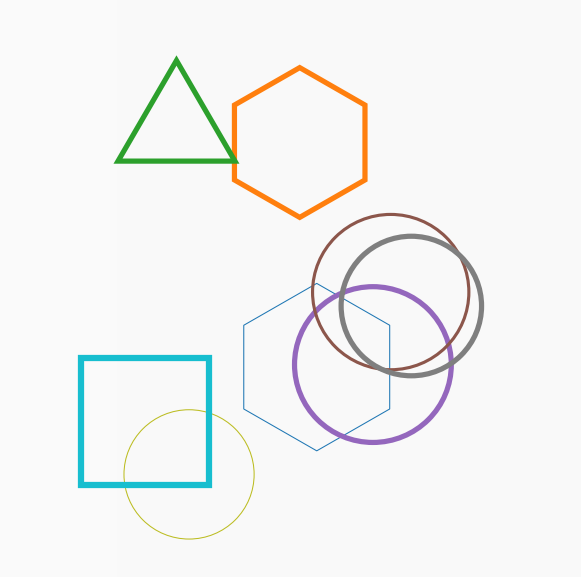[{"shape": "hexagon", "thickness": 0.5, "radius": 0.72, "center": [0.545, 0.363]}, {"shape": "hexagon", "thickness": 2.5, "radius": 0.65, "center": [0.516, 0.752]}, {"shape": "triangle", "thickness": 2.5, "radius": 0.58, "center": [0.304, 0.778]}, {"shape": "circle", "thickness": 2.5, "radius": 0.67, "center": [0.642, 0.368]}, {"shape": "circle", "thickness": 1.5, "radius": 0.67, "center": [0.672, 0.493]}, {"shape": "circle", "thickness": 2.5, "radius": 0.6, "center": [0.708, 0.469]}, {"shape": "circle", "thickness": 0.5, "radius": 0.56, "center": [0.325, 0.178]}, {"shape": "square", "thickness": 3, "radius": 0.55, "center": [0.25, 0.269]}]